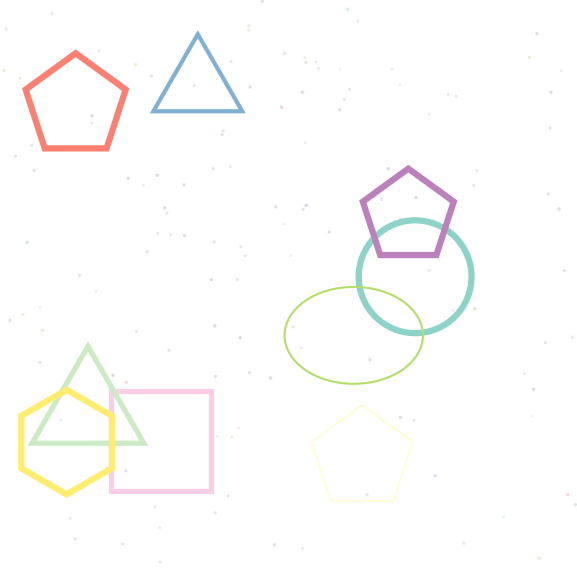[{"shape": "circle", "thickness": 3, "radius": 0.49, "center": [0.719, 0.52]}, {"shape": "pentagon", "thickness": 0.5, "radius": 0.46, "center": [0.627, 0.206]}, {"shape": "pentagon", "thickness": 3, "radius": 0.46, "center": [0.131, 0.816]}, {"shape": "triangle", "thickness": 2, "radius": 0.44, "center": [0.342, 0.851]}, {"shape": "oval", "thickness": 1, "radius": 0.6, "center": [0.613, 0.418]}, {"shape": "square", "thickness": 2.5, "radius": 0.43, "center": [0.279, 0.236]}, {"shape": "pentagon", "thickness": 3, "radius": 0.41, "center": [0.707, 0.624]}, {"shape": "triangle", "thickness": 2.5, "radius": 0.56, "center": [0.152, 0.288]}, {"shape": "hexagon", "thickness": 3, "radius": 0.45, "center": [0.115, 0.234]}]